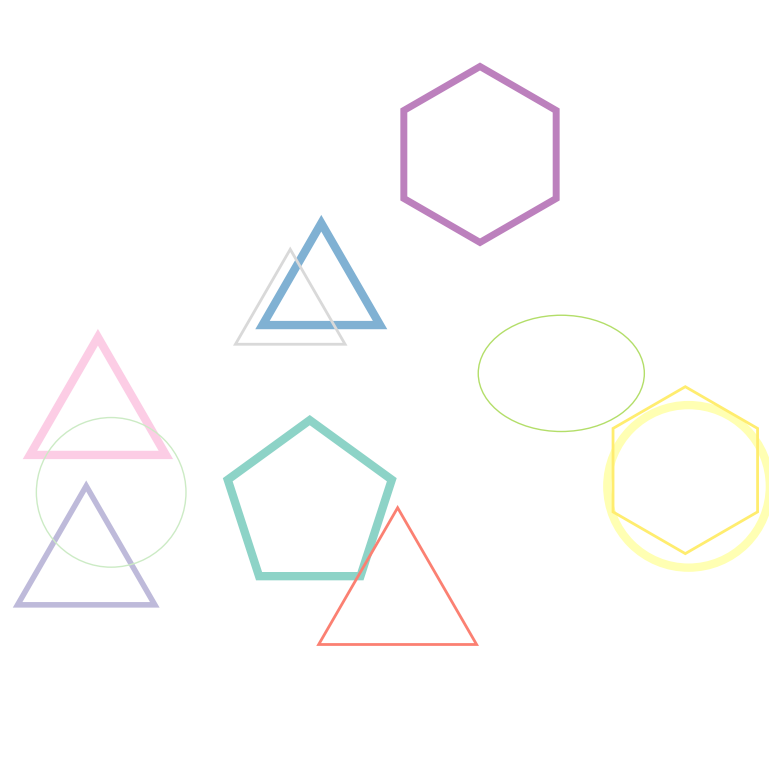[{"shape": "pentagon", "thickness": 3, "radius": 0.56, "center": [0.402, 0.342]}, {"shape": "circle", "thickness": 3, "radius": 0.53, "center": [0.894, 0.368]}, {"shape": "triangle", "thickness": 2, "radius": 0.51, "center": [0.112, 0.266]}, {"shape": "triangle", "thickness": 1, "radius": 0.59, "center": [0.516, 0.222]}, {"shape": "triangle", "thickness": 3, "radius": 0.44, "center": [0.417, 0.622]}, {"shape": "oval", "thickness": 0.5, "radius": 0.54, "center": [0.729, 0.515]}, {"shape": "triangle", "thickness": 3, "radius": 0.51, "center": [0.127, 0.46]}, {"shape": "triangle", "thickness": 1, "radius": 0.41, "center": [0.377, 0.594]}, {"shape": "hexagon", "thickness": 2.5, "radius": 0.57, "center": [0.623, 0.799]}, {"shape": "circle", "thickness": 0.5, "radius": 0.49, "center": [0.144, 0.361]}, {"shape": "hexagon", "thickness": 1, "radius": 0.54, "center": [0.89, 0.389]}]